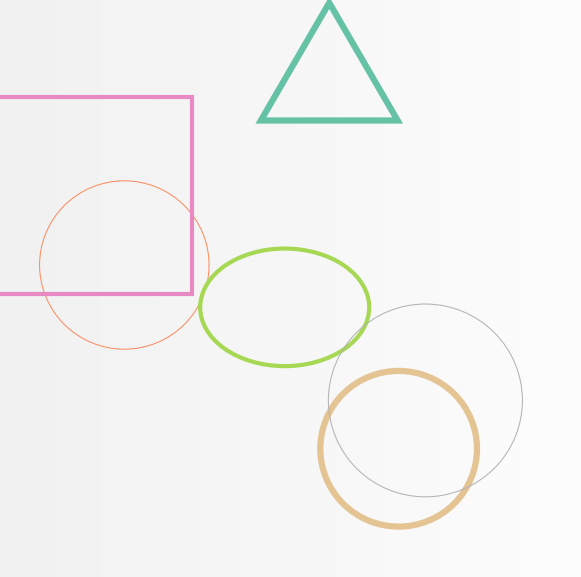[{"shape": "triangle", "thickness": 3, "radius": 0.68, "center": [0.566, 0.858]}, {"shape": "circle", "thickness": 0.5, "radius": 0.73, "center": [0.214, 0.54]}, {"shape": "square", "thickness": 2, "radius": 0.86, "center": [0.159, 0.661]}, {"shape": "oval", "thickness": 2, "radius": 0.73, "center": [0.49, 0.467]}, {"shape": "circle", "thickness": 3, "radius": 0.67, "center": [0.686, 0.222]}, {"shape": "circle", "thickness": 0.5, "radius": 0.83, "center": [0.732, 0.306]}]